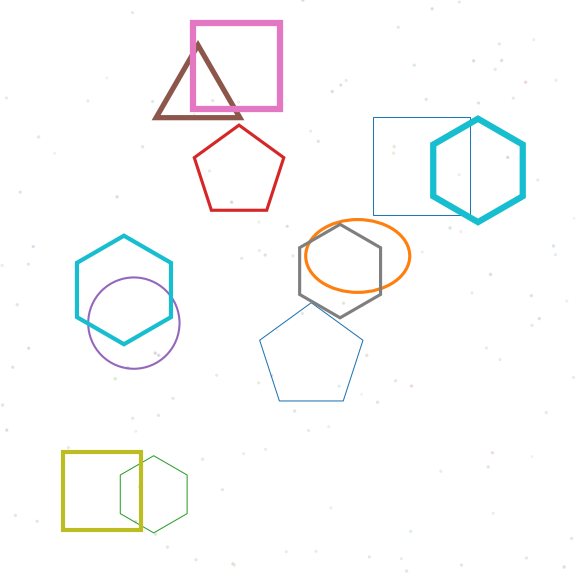[{"shape": "square", "thickness": 0.5, "radius": 0.42, "center": [0.73, 0.712]}, {"shape": "pentagon", "thickness": 0.5, "radius": 0.47, "center": [0.539, 0.381]}, {"shape": "oval", "thickness": 1.5, "radius": 0.45, "center": [0.619, 0.556]}, {"shape": "hexagon", "thickness": 0.5, "radius": 0.33, "center": [0.266, 0.143]}, {"shape": "pentagon", "thickness": 1.5, "radius": 0.41, "center": [0.414, 0.701]}, {"shape": "circle", "thickness": 1, "radius": 0.4, "center": [0.232, 0.44]}, {"shape": "triangle", "thickness": 2.5, "radius": 0.42, "center": [0.343, 0.837]}, {"shape": "square", "thickness": 3, "radius": 0.38, "center": [0.409, 0.885]}, {"shape": "hexagon", "thickness": 1.5, "radius": 0.4, "center": [0.589, 0.53]}, {"shape": "square", "thickness": 2, "radius": 0.34, "center": [0.177, 0.149]}, {"shape": "hexagon", "thickness": 2, "radius": 0.47, "center": [0.215, 0.497]}, {"shape": "hexagon", "thickness": 3, "radius": 0.45, "center": [0.828, 0.704]}]